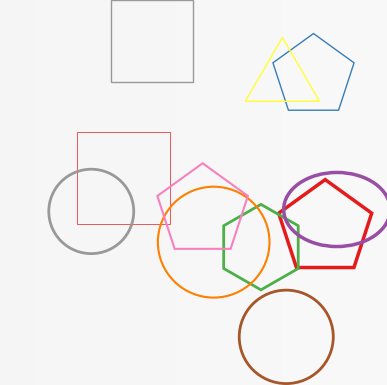[{"shape": "square", "thickness": 0.5, "radius": 0.6, "center": [0.319, 0.537]}, {"shape": "pentagon", "thickness": 2.5, "radius": 0.63, "center": [0.839, 0.407]}, {"shape": "pentagon", "thickness": 1, "radius": 0.55, "center": [0.809, 0.803]}, {"shape": "hexagon", "thickness": 2, "radius": 0.56, "center": [0.673, 0.358]}, {"shape": "oval", "thickness": 2.5, "radius": 0.69, "center": [0.87, 0.456]}, {"shape": "circle", "thickness": 1.5, "radius": 0.72, "center": [0.551, 0.371]}, {"shape": "triangle", "thickness": 1, "radius": 0.55, "center": [0.729, 0.792]}, {"shape": "circle", "thickness": 2, "radius": 0.61, "center": [0.739, 0.125]}, {"shape": "pentagon", "thickness": 1.5, "radius": 0.61, "center": [0.523, 0.453]}, {"shape": "square", "thickness": 1, "radius": 0.53, "center": [0.391, 0.894]}, {"shape": "circle", "thickness": 2, "radius": 0.55, "center": [0.235, 0.451]}]